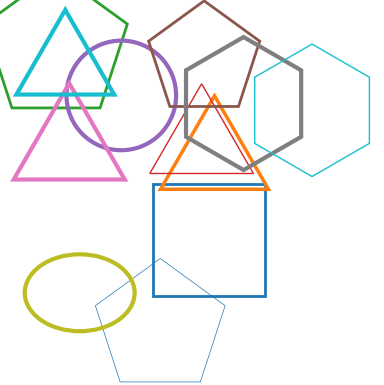[{"shape": "pentagon", "thickness": 0.5, "radius": 0.89, "center": [0.416, 0.151]}, {"shape": "square", "thickness": 2, "radius": 0.73, "center": [0.542, 0.377]}, {"shape": "triangle", "thickness": 2.5, "radius": 0.81, "center": [0.557, 0.589]}, {"shape": "pentagon", "thickness": 2, "radius": 0.97, "center": [0.145, 0.877]}, {"shape": "triangle", "thickness": 1, "radius": 0.78, "center": [0.524, 0.627]}, {"shape": "circle", "thickness": 3, "radius": 0.71, "center": [0.315, 0.752]}, {"shape": "pentagon", "thickness": 2, "radius": 0.76, "center": [0.53, 0.846]}, {"shape": "triangle", "thickness": 3, "radius": 0.83, "center": [0.18, 0.617]}, {"shape": "hexagon", "thickness": 3, "radius": 0.86, "center": [0.633, 0.731]}, {"shape": "oval", "thickness": 3, "radius": 0.71, "center": [0.207, 0.24]}, {"shape": "hexagon", "thickness": 1, "radius": 0.86, "center": [0.811, 0.714]}, {"shape": "triangle", "thickness": 3, "radius": 0.73, "center": [0.17, 0.828]}]